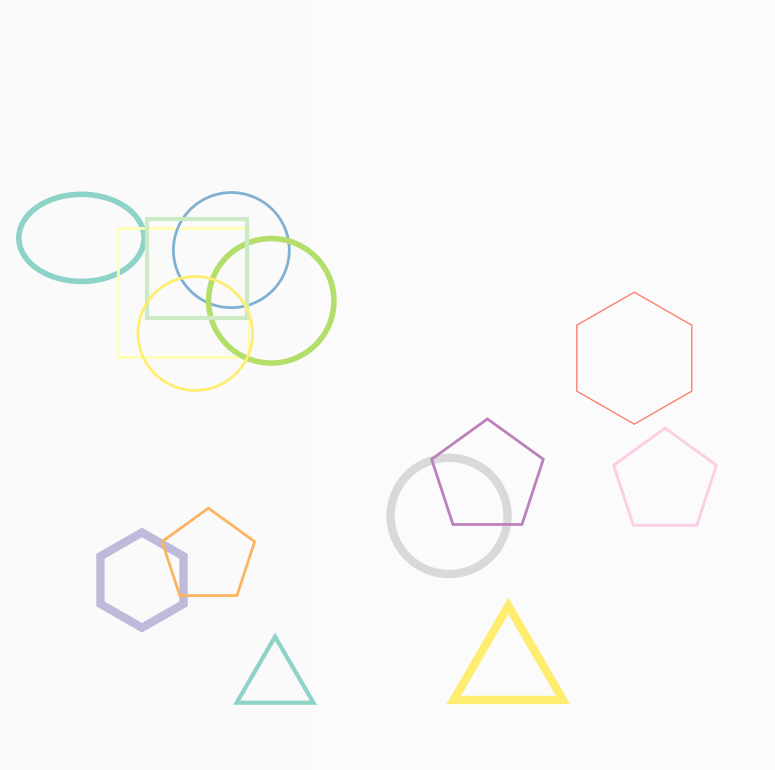[{"shape": "triangle", "thickness": 1.5, "radius": 0.29, "center": [0.355, 0.116]}, {"shape": "oval", "thickness": 2, "radius": 0.4, "center": [0.105, 0.691]}, {"shape": "square", "thickness": 1, "radius": 0.42, "center": [0.237, 0.62]}, {"shape": "hexagon", "thickness": 3, "radius": 0.31, "center": [0.183, 0.247]}, {"shape": "hexagon", "thickness": 0.5, "radius": 0.43, "center": [0.818, 0.535]}, {"shape": "circle", "thickness": 1, "radius": 0.37, "center": [0.298, 0.675]}, {"shape": "pentagon", "thickness": 1, "radius": 0.31, "center": [0.269, 0.277]}, {"shape": "circle", "thickness": 2, "radius": 0.4, "center": [0.35, 0.609]}, {"shape": "pentagon", "thickness": 1, "radius": 0.35, "center": [0.858, 0.374]}, {"shape": "circle", "thickness": 3, "radius": 0.38, "center": [0.579, 0.33]}, {"shape": "pentagon", "thickness": 1, "radius": 0.38, "center": [0.629, 0.38]}, {"shape": "square", "thickness": 1.5, "radius": 0.32, "center": [0.254, 0.652]}, {"shape": "circle", "thickness": 1, "radius": 0.37, "center": [0.252, 0.567]}, {"shape": "triangle", "thickness": 3, "radius": 0.41, "center": [0.656, 0.132]}]